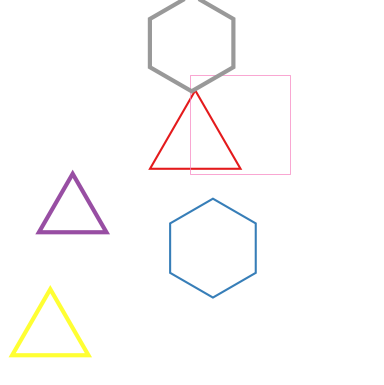[{"shape": "triangle", "thickness": 1.5, "radius": 0.68, "center": [0.507, 0.629]}, {"shape": "hexagon", "thickness": 1.5, "radius": 0.64, "center": [0.553, 0.356]}, {"shape": "triangle", "thickness": 3, "radius": 0.51, "center": [0.189, 0.447]}, {"shape": "triangle", "thickness": 3, "radius": 0.57, "center": [0.131, 0.134]}, {"shape": "square", "thickness": 0.5, "radius": 0.65, "center": [0.623, 0.677]}, {"shape": "hexagon", "thickness": 3, "radius": 0.63, "center": [0.498, 0.888]}]